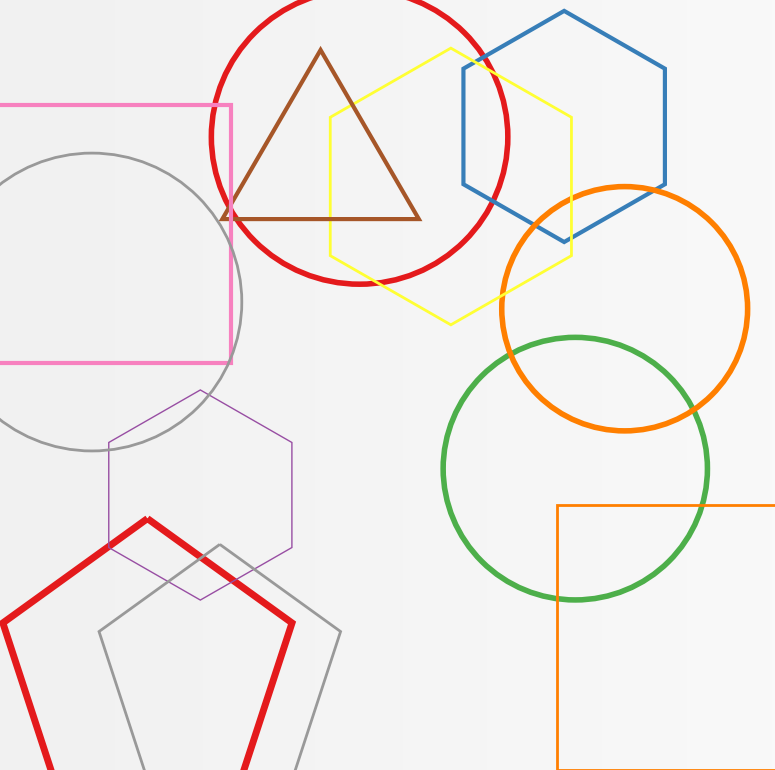[{"shape": "circle", "thickness": 2, "radius": 0.96, "center": [0.464, 0.822]}, {"shape": "pentagon", "thickness": 2.5, "radius": 0.98, "center": [0.19, 0.13]}, {"shape": "hexagon", "thickness": 1.5, "radius": 0.75, "center": [0.728, 0.836]}, {"shape": "circle", "thickness": 2, "radius": 0.85, "center": [0.742, 0.391]}, {"shape": "hexagon", "thickness": 0.5, "radius": 0.68, "center": [0.258, 0.357]}, {"shape": "square", "thickness": 1, "radius": 0.86, "center": [0.89, 0.172]}, {"shape": "circle", "thickness": 2, "radius": 0.79, "center": [0.806, 0.599]}, {"shape": "hexagon", "thickness": 1, "radius": 0.9, "center": [0.582, 0.758]}, {"shape": "triangle", "thickness": 1.5, "radius": 0.73, "center": [0.414, 0.789]}, {"shape": "square", "thickness": 1.5, "radius": 0.84, "center": [0.13, 0.696]}, {"shape": "pentagon", "thickness": 1, "radius": 0.82, "center": [0.284, 0.129]}, {"shape": "circle", "thickness": 1, "radius": 0.97, "center": [0.119, 0.608]}]